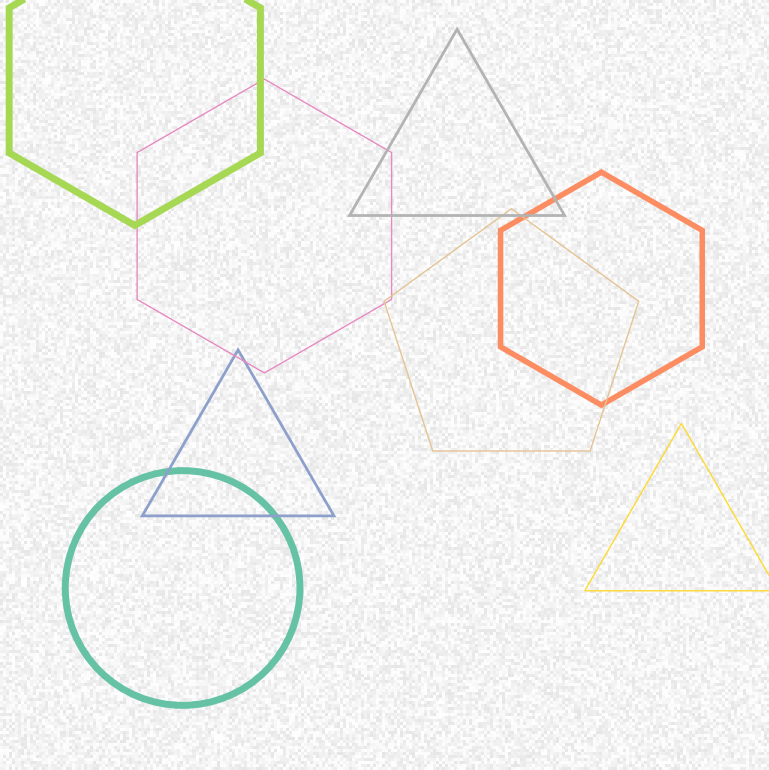[{"shape": "circle", "thickness": 2.5, "radius": 0.76, "center": [0.237, 0.236]}, {"shape": "hexagon", "thickness": 2, "radius": 0.76, "center": [0.781, 0.625]}, {"shape": "triangle", "thickness": 1, "radius": 0.72, "center": [0.309, 0.402]}, {"shape": "hexagon", "thickness": 0.5, "radius": 0.95, "center": [0.343, 0.706]}, {"shape": "hexagon", "thickness": 2.5, "radius": 0.94, "center": [0.175, 0.896]}, {"shape": "triangle", "thickness": 0.5, "radius": 0.72, "center": [0.885, 0.305]}, {"shape": "pentagon", "thickness": 0.5, "radius": 0.87, "center": [0.664, 0.555]}, {"shape": "triangle", "thickness": 1, "radius": 0.81, "center": [0.594, 0.801]}]